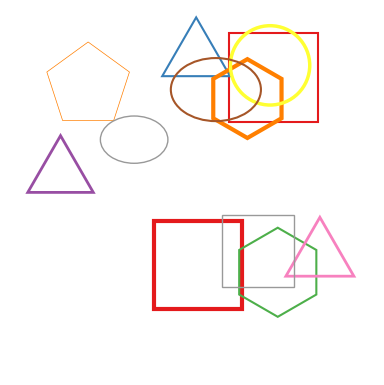[{"shape": "square", "thickness": 1.5, "radius": 0.58, "center": [0.711, 0.798]}, {"shape": "square", "thickness": 3, "radius": 0.57, "center": [0.513, 0.313]}, {"shape": "triangle", "thickness": 1.5, "radius": 0.51, "center": [0.51, 0.853]}, {"shape": "hexagon", "thickness": 1.5, "radius": 0.58, "center": [0.721, 0.293]}, {"shape": "triangle", "thickness": 2, "radius": 0.49, "center": [0.157, 0.549]}, {"shape": "pentagon", "thickness": 0.5, "radius": 0.56, "center": [0.229, 0.778]}, {"shape": "hexagon", "thickness": 3, "radius": 0.51, "center": [0.643, 0.744]}, {"shape": "circle", "thickness": 2.5, "radius": 0.52, "center": [0.701, 0.83]}, {"shape": "oval", "thickness": 1.5, "radius": 0.59, "center": [0.561, 0.767]}, {"shape": "triangle", "thickness": 2, "radius": 0.51, "center": [0.831, 0.334]}, {"shape": "oval", "thickness": 1, "radius": 0.44, "center": [0.348, 0.637]}, {"shape": "square", "thickness": 1, "radius": 0.47, "center": [0.67, 0.349]}]